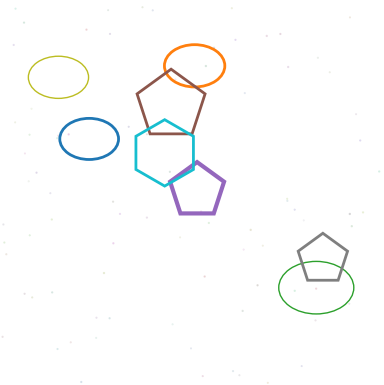[{"shape": "oval", "thickness": 2, "radius": 0.38, "center": [0.232, 0.639]}, {"shape": "oval", "thickness": 2, "radius": 0.39, "center": [0.506, 0.829]}, {"shape": "oval", "thickness": 1, "radius": 0.49, "center": [0.822, 0.253]}, {"shape": "pentagon", "thickness": 3, "radius": 0.37, "center": [0.512, 0.505]}, {"shape": "pentagon", "thickness": 2, "radius": 0.46, "center": [0.444, 0.727]}, {"shape": "pentagon", "thickness": 2, "radius": 0.34, "center": [0.839, 0.327]}, {"shape": "oval", "thickness": 1, "radius": 0.39, "center": [0.152, 0.799]}, {"shape": "hexagon", "thickness": 2, "radius": 0.43, "center": [0.428, 0.603]}]